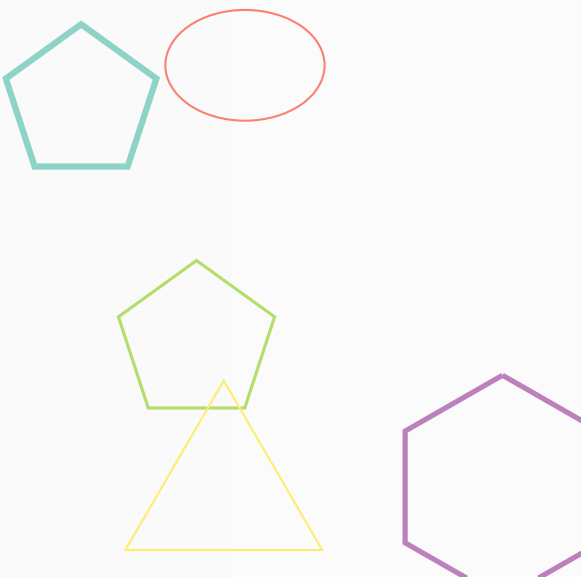[{"shape": "pentagon", "thickness": 3, "radius": 0.68, "center": [0.14, 0.821]}, {"shape": "oval", "thickness": 1, "radius": 0.68, "center": [0.421, 0.886]}, {"shape": "pentagon", "thickness": 1.5, "radius": 0.71, "center": [0.338, 0.407]}, {"shape": "hexagon", "thickness": 2.5, "radius": 0.97, "center": [0.865, 0.156]}, {"shape": "triangle", "thickness": 1, "radius": 0.98, "center": [0.385, 0.145]}]